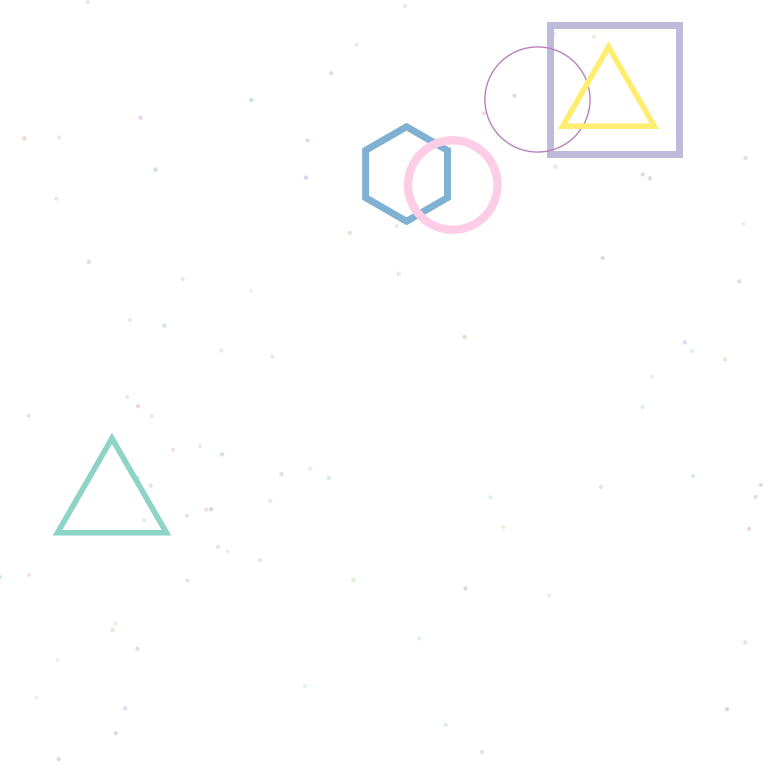[{"shape": "triangle", "thickness": 2, "radius": 0.41, "center": [0.145, 0.349]}, {"shape": "square", "thickness": 2.5, "radius": 0.42, "center": [0.798, 0.884]}, {"shape": "hexagon", "thickness": 2.5, "radius": 0.31, "center": [0.528, 0.774]}, {"shape": "circle", "thickness": 3, "radius": 0.29, "center": [0.588, 0.76]}, {"shape": "circle", "thickness": 0.5, "radius": 0.34, "center": [0.698, 0.871]}, {"shape": "triangle", "thickness": 2, "radius": 0.34, "center": [0.79, 0.87]}]